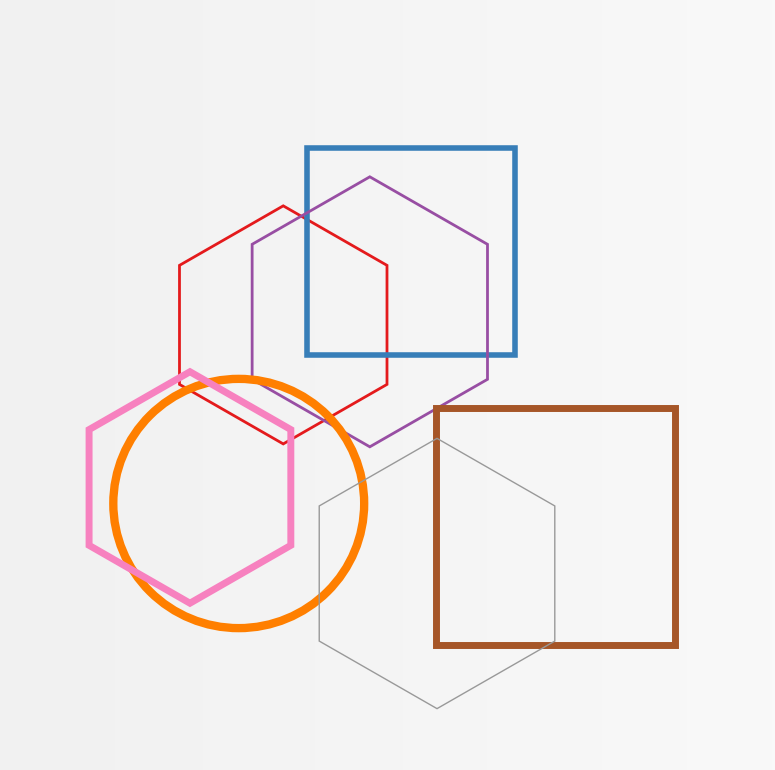[{"shape": "hexagon", "thickness": 1, "radius": 0.77, "center": [0.365, 0.578]}, {"shape": "square", "thickness": 2, "radius": 0.67, "center": [0.53, 0.673]}, {"shape": "hexagon", "thickness": 1, "radius": 0.88, "center": [0.477, 0.595]}, {"shape": "circle", "thickness": 3, "radius": 0.81, "center": [0.308, 0.346]}, {"shape": "square", "thickness": 2.5, "radius": 0.77, "center": [0.717, 0.316]}, {"shape": "hexagon", "thickness": 2.5, "radius": 0.75, "center": [0.245, 0.367]}, {"shape": "hexagon", "thickness": 0.5, "radius": 0.88, "center": [0.564, 0.255]}]